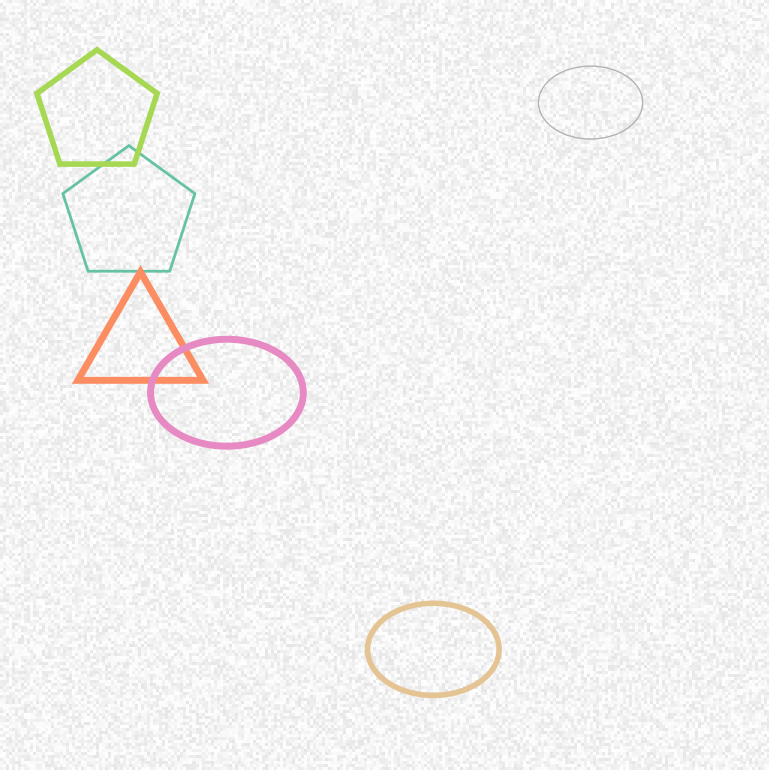[{"shape": "pentagon", "thickness": 1, "radius": 0.45, "center": [0.167, 0.721]}, {"shape": "triangle", "thickness": 2.5, "radius": 0.47, "center": [0.182, 0.553]}, {"shape": "oval", "thickness": 2.5, "radius": 0.5, "center": [0.295, 0.49]}, {"shape": "pentagon", "thickness": 2, "radius": 0.41, "center": [0.126, 0.853]}, {"shape": "oval", "thickness": 2, "radius": 0.43, "center": [0.563, 0.157]}, {"shape": "oval", "thickness": 0.5, "radius": 0.34, "center": [0.767, 0.867]}]